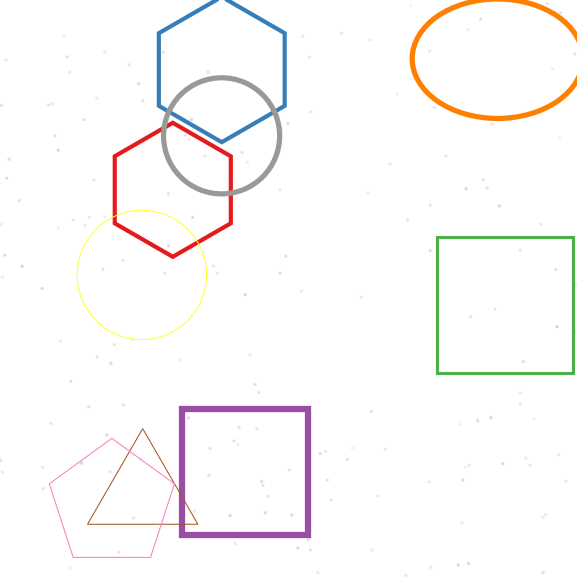[{"shape": "hexagon", "thickness": 2, "radius": 0.58, "center": [0.299, 0.67]}, {"shape": "hexagon", "thickness": 2, "radius": 0.63, "center": [0.384, 0.879]}, {"shape": "square", "thickness": 1.5, "radius": 0.59, "center": [0.875, 0.471]}, {"shape": "square", "thickness": 3, "radius": 0.55, "center": [0.424, 0.182]}, {"shape": "oval", "thickness": 2.5, "radius": 0.74, "center": [0.861, 0.897]}, {"shape": "circle", "thickness": 0.5, "radius": 0.56, "center": [0.246, 0.523]}, {"shape": "triangle", "thickness": 0.5, "radius": 0.55, "center": [0.247, 0.147]}, {"shape": "pentagon", "thickness": 0.5, "radius": 0.57, "center": [0.194, 0.126]}, {"shape": "circle", "thickness": 2.5, "radius": 0.5, "center": [0.384, 0.764]}]